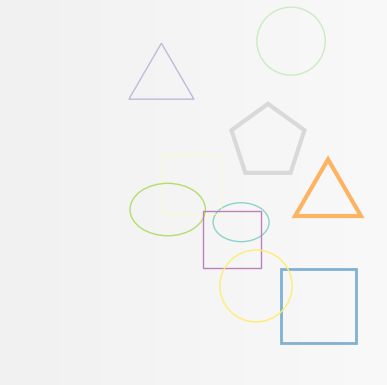[{"shape": "oval", "thickness": 1, "radius": 0.36, "center": [0.622, 0.423]}, {"shape": "square", "thickness": 0.5, "radius": 0.38, "center": [0.495, 0.52]}, {"shape": "triangle", "thickness": 1, "radius": 0.48, "center": [0.417, 0.791]}, {"shape": "square", "thickness": 2, "radius": 0.48, "center": [0.822, 0.205]}, {"shape": "triangle", "thickness": 3, "radius": 0.49, "center": [0.847, 0.488]}, {"shape": "oval", "thickness": 1, "radius": 0.49, "center": [0.433, 0.456]}, {"shape": "pentagon", "thickness": 3, "radius": 0.5, "center": [0.691, 0.631]}, {"shape": "square", "thickness": 1, "radius": 0.37, "center": [0.599, 0.377]}, {"shape": "circle", "thickness": 1, "radius": 0.44, "center": [0.751, 0.893]}, {"shape": "circle", "thickness": 1, "radius": 0.47, "center": [0.661, 0.257]}]